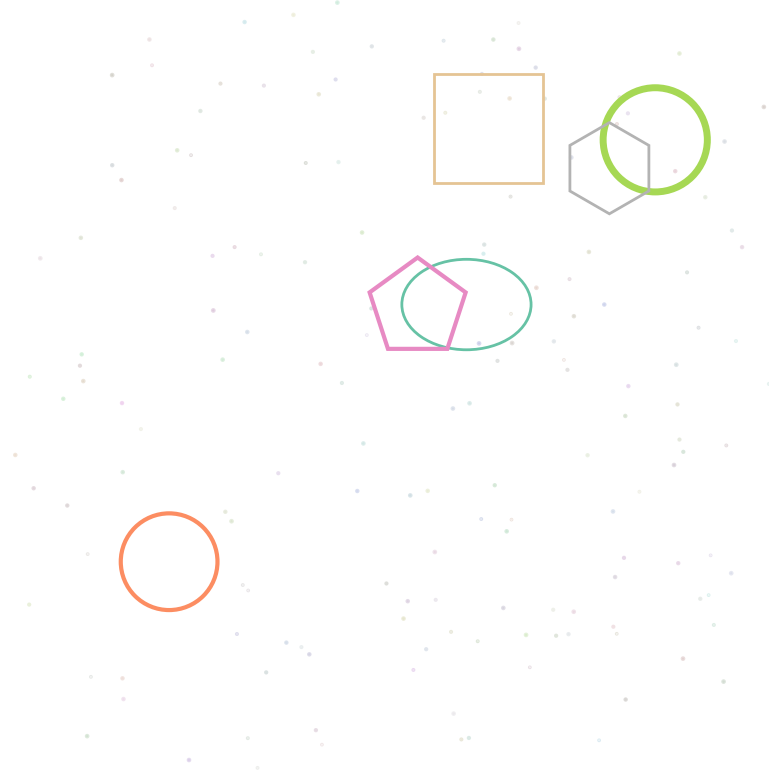[{"shape": "oval", "thickness": 1, "radius": 0.42, "center": [0.606, 0.604]}, {"shape": "circle", "thickness": 1.5, "radius": 0.31, "center": [0.22, 0.271]}, {"shape": "pentagon", "thickness": 1.5, "radius": 0.33, "center": [0.542, 0.6]}, {"shape": "circle", "thickness": 2.5, "radius": 0.34, "center": [0.851, 0.818]}, {"shape": "square", "thickness": 1, "radius": 0.35, "center": [0.635, 0.833]}, {"shape": "hexagon", "thickness": 1, "radius": 0.3, "center": [0.791, 0.782]}]